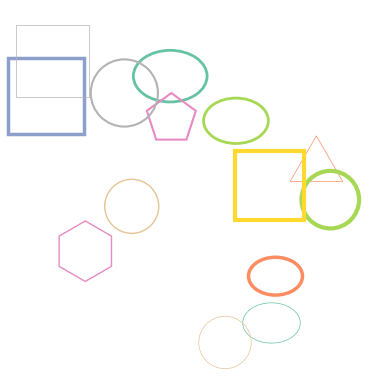[{"shape": "oval", "thickness": 2, "radius": 0.48, "center": [0.442, 0.802]}, {"shape": "oval", "thickness": 0.5, "radius": 0.37, "center": [0.705, 0.161]}, {"shape": "oval", "thickness": 2.5, "radius": 0.35, "center": [0.716, 0.283]}, {"shape": "triangle", "thickness": 0.5, "radius": 0.39, "center": [0.822, 0.568]}, {"shape": "square", "thickness": 2.5, "radius": 0.49, "center": [0.12, 0.752]}, {"shape": "pentagon", "thickness": 1.5, "radius": 0.33, "center": [0.445, 0.691]}, {"shape": "hexagon", "thickness": 1, "radius": 0.39, "center": [0.222, 0.347]}, {"shape": "oval", "thickness": 2, "radius": 0.42, "center": [0.613, 0.686]}, {"shape": "circle", "thickness": 3, "radius": 0.37, "center": [0.858, 0.481]}, {"shape": "square", "thickness": 3, "radius": 0.45, "center": [0.7, 0.518]}, {"shape": "circle", "thickness": 1, "radius": 0.35, "center": [0.342, 0.464]}, {"shape": "circle", "thickness": 0.5, "radius": 0.34, "center": [0.584, 0.11]}, {"shape": "square", "thickness": 0.5, "radius": 0.47, "center": [0.136, 0.841]}, {"shape": "circle", "thickness": 1.5, "radius": 0.44, "center": [0.323, 0.758]}]